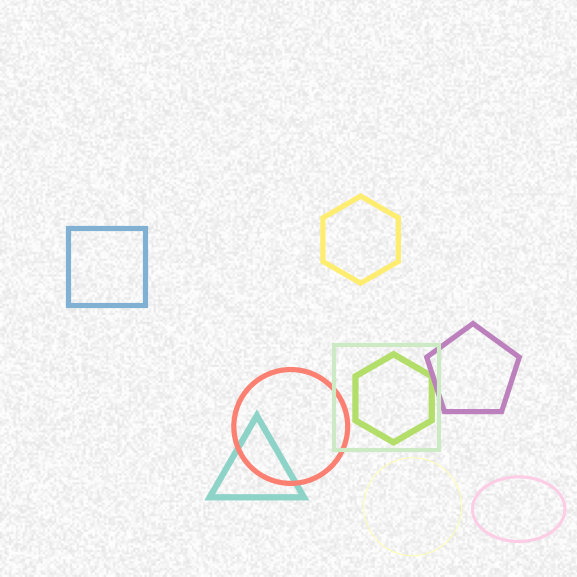[{"shape": "triangle", "thickness": 3, "radius": 0.47, "center": [0.445, 0.185]}, {"shape": "circle", "thickness": 0.5, "radius": 0.42, "center": [0.715, 0.122]}, {"shape": "circle", "thickness": 2.5, "radius": 0.49, "center": [0.503, 0.261]}, {"shape": "square", "thickness": 2.5, "radius": 0.33, "center": [0.184, 0.538]}, {"shape": "hexagon", "thickness": 3, "radius": 0.38, "center": [0.682, 0.309]}, {"shape": "oval", "thickness": 1.5, "radius": 0.4, "center": [0.898, 0.117]}, {"shape": "pentagon", "thickness": 2.5, "radius": 0.42, "center": [0.819, 0.355]}, {"shape": "square", "thickness": 2, "radius": 0.45, "center": [0.669, 0.311]}, {"shape": "hexagon", "thickness": 2.5, "radius": 0.38, "center": [0.624, 0.584]}]